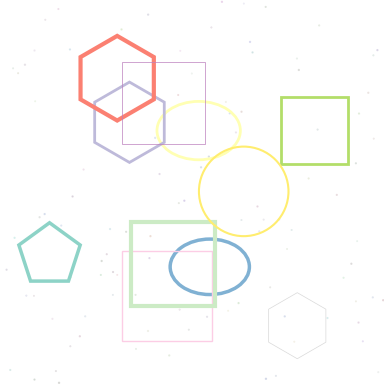[{"shape": "pentagon", "thickness": 2.5, "radius": 0.42, "center": [0.129, 0.338]}, {"shape": "oval", "thickness": 2, "radius": 0.54, "center": [0.516, 0.661]}, {"shape": "hexagon", "thickness": 2, "radius": 0.52, "center": [0.336, 0.682]}, {"shape": "hexagon", "thickness": 3, "radius": 0.55, "center": [0.304, 0.797]}, {"shape": "oval", "thickness": 2.5, "radius": 0.51, "center": [0.545, 0.307]}, {"shape": "square", "thickness": 2, "radius": 0.43, "center": [0.816, 0.661]}, {"shape": "square", "thickness": 1, "radius": 0.58, "center": [0.434, 0.231]}, {"shape": "hexagon", "thickness": 0.5, "radius": 0.43, "center": [0.772, 0.154]}, {"shape": "square", "thickness": 0.5, "radius": 0.53, "center": [0.425, 0.733]}, {"shape": "square", "thickness": 3, "radius": 0.55, "center": [0.448, 0.315]}, {"shape": "circle", "thickness": 1.5, "radius": 0.58, "center": [0.633, 0.503]}]